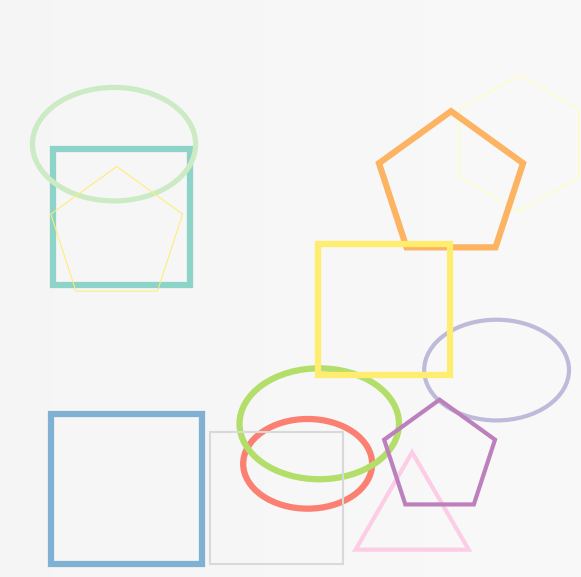[{"shape": "square", "thickness": 3, "radius": 0.59, "center": [0.209, 0.624]}, {"shape": "hexagon", "thickness": 0.5, "radius": 0.59, "center": [0.893, 0.751]}, {"shape": "oval", "thickness": 2, "radius": 0.62, "center": [0.854, 0.358]}, {"shape": "oval", "thickness": 3, "radius": 0.55, "center": [0.529, 0.196]}, {"shape": "square", "thickness": 3, "radius": 0.65, "center": [0.218, 0.152]}, {"shape": "pentagon", "thickness": 3, "radius": 0.65, "center": [0.776, 0.676]}, {"shape": "oval", "thickness": 3, "radius": 0.69, "center": [0.549, 0.265]}, {"shape": "triangle", "thickness": 2, "radius": 0.56, "center": [0.709, 0.104]}, {"shape": "square", "thickness": 1, "radius": 0.57, "center": [0.476, 0.137]}, {"shape": "pentagon", "thickness": 2, "radius": 0.5, "center": [0.756, 0.207]}, {"shape": "oval", "thickness": 2.5, "radius": 0.7, "center": [0.196, 0.749]}, {"shape": "pentagon", "thickness": 0.5, "radius": 0.6, "center": [0.201, 0.592]}, {"shape": "square", "thickness": 3, "radius": 0.57, "center": [0.66, 0.463]}]